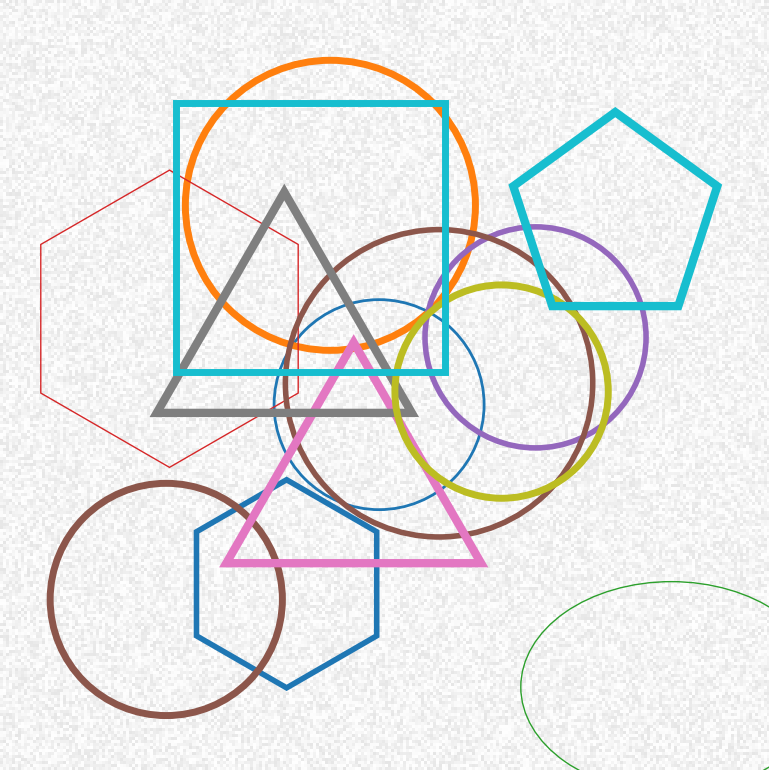[{"shape": "circle", "thickness": 1, "radius": 0.68, "center": [0.492, 0.474]}, {"shape": "hexagon", "thickness": 2, "radius": 0.68, "center": [0.372, 0.242]}, {"shape": "circle", "thickness": 2.5, "radius": 0.94, "center": [0.429, 0.733]}, {"shape": "oval", "thickness": 0.5, "radius": 0.98, "center": [0.872, 0.108]}, {"shape": "hexagon", "thickness": 0.5, "radius": 0.97, "center": [0.22, 0.586]}, {"shape": "circle", "thickness": 2, "radius": 0.72, "center": [0.695, 0.562]}, {"shape": "circle", "thickness": 2.5, "radius": 0.75, "center": [0.216, 0.221]}, {"shape": "circle", "thickness": 2, "radius": 1.0, "center": [0.57, 0.502]}, {"shape": "triangle", "thickness": 3, "radius": 0.96, "center": [0.459, 0.364]}, {"shape": "triangle", "thickness": 3, "radius": 0.96, "center": [0.369, 0.559]}, {"shape": "circle", "thickness": 2.5, "radius": 0.69, "center": [0.651, 0.491]}, {"shape": "square", "thickness": 2.5, "radius": 0.87, "center": [0.403, 0.692]}, {"shape": "pentagon", "thickness": 3, "radius": 0.7, "center": [0.799, 0.715]}]